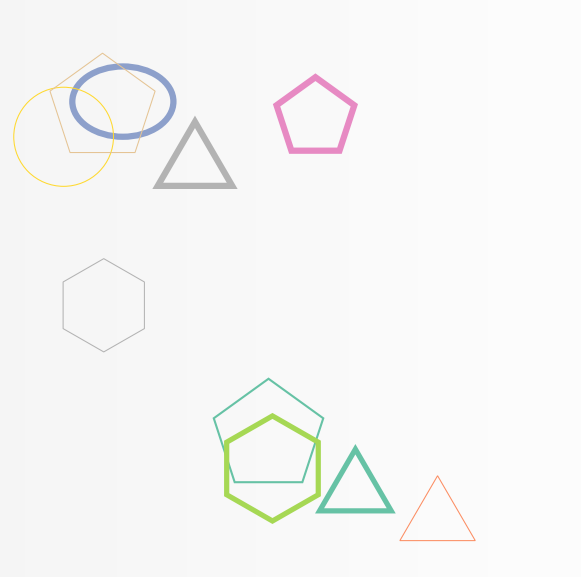[{"shape": "triangle", "thickness": 2.5, "radius": 0.36, "center": [0.611, 0.15]}, {"shape": "pentagon", "thickness": 1, "radius": 0.5, "center": [0.462, 0.244]}, {"shape": "triangle", "thickness": 0.5, "radius": 0.37, "center": [0.753, 0.1]}, {"shape": "oval", "thickness": 3, "radius": 0.43, "center": [0.211, 0.823]}, {"shape": "pentagon", "thickness": 3, "radius": 0.35, "center": [0.543, 0.795]}, {"shape": "hexagon", "thickness": 2.5, "radius": 0.45, "center": [0.469, 0.188]}, {"shape": "circle", "thickness": 0.5, "radius": 0.43, "center": [0.109, 0.762]}, {"shape": "pentagon", "thickness": 0.5, "radius": 0.48, "center": [0.176, 0.812]}, {"shape": "hexagon", "thickness": 0.5, "radius": 0.4, "center": [0.179, 0.47]}, {"shape": "triangle", "thickness": 3, "radius": 0.37, "center": [0.335, 0.714]}]